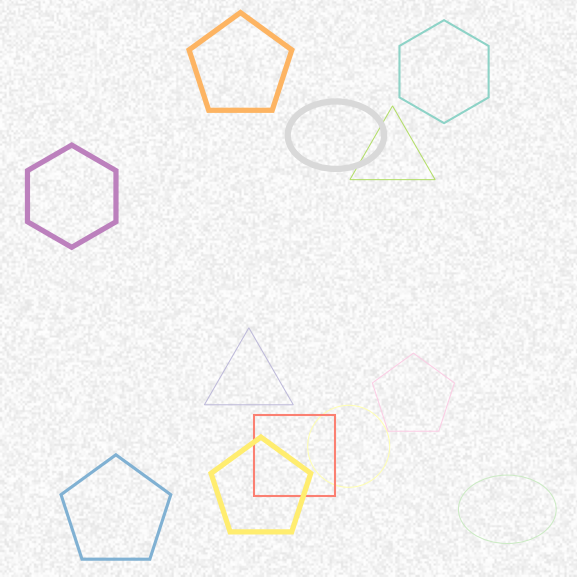[{"shape": "hexagon", "thickness": 1, "radius": 0.45, "center": [0.769, 0.875]}, {"shape": "circle", "thickness": 0.5, "radius": 0.35, "center": [0.604, 0.226]}, {"shape": "triangle", "thickness": 0.5, "radius": 0.44, "center": [0.431, 0.343]}, {"shape": "square", "thickness": 1, "radius": 0.35, "center": [0.511, 0.21]}, {"shape": "pentagon", "thickness": 1.5, "radius": 0.5, "center": [0.201, 0.112]}, {"shape": "pentagon", "thickness": 2.5, "radius": 0.47, "center": [0.416, 0.884]}, {"shape": "triangle", "thickness": 0.5, "radius": 0.43, "center": [0.68, 0.731]}, {"shape": "pentagon", "thickness": 0.5, "radius": 0.37, "center": [0.716, 0.313]}, {"shape": "oval", "thickness": 3, "radius": 0.42, "center": [0.582, 0.765]}, {"shape": "hexagon", "thickness": 2.5, "radius": 0.44, "center": [0.124, 0.659]}, {"shape": "oval", "thickness": 0.5, "radius": 0.42, "center": [0.878, 0.117]}, {"shape": "pentagon", "thickness": 2.5, "radius": 0.45, "center": [0.452, 0.152]}]